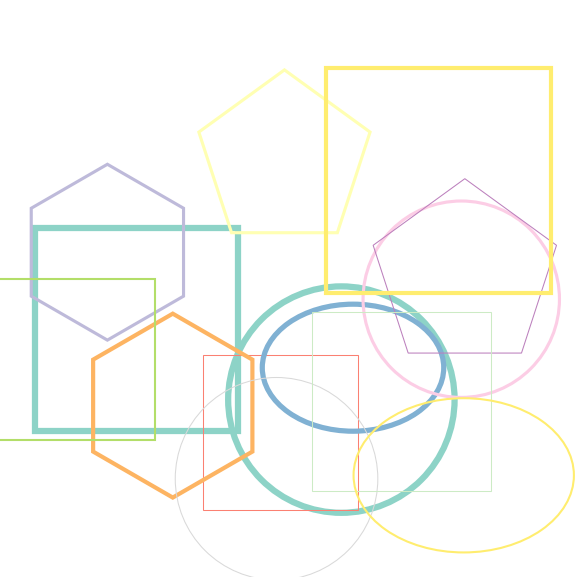[{"shape": "square", "thickness": 3, "radius": 0.88, "center": [0.237, 0.428]}, {"shape": "circle", "thickness": 3, "radius": 0.98, "center": [0.591, 0.307]}, {"shape": "pentagon", "thickness": 1.5, "radius": 0.78, "center": [0.493, 0.722]}, {"shape": "hexagon", "thickness": 1.5, "radius": 0.76, "center": [0.186, 0.562]}, {"shape": "square", "thickness": 0.5, "radius": 0.67, "center": [0.486, 0.25]}, {"shape": "oval", "thickness": 2.5, "radius": 0.79, "center": [0.611, 0.362]}, {"shape": "hexagon", "thickness": 2, "radius": 0.8, "center": [0.299, 0.297]}, {"shape": "square", "thickness": 1, "radius": 0.7, "center": [0.128, 0.376]}, {"shape": "circle", "thickness": 1.5, "radius": 0.85, "center": [0.799, 0.481]}, {"shape": "circle", "thickness": 0.5, "radius": 0.88, "center": [0.479, 0.17]}, {"shape": "pentagon", "thickness": 0.5, "radius": 0.83, "center": [0.805, 0.523]}, {"shape": "square", "thickness": 0.5, "radius": 0.78, "center": [0.695, 0.304]}, {"shape": "oval", "thickness": 1, "radius": 0.95, "center": [0.803, 0.176]}, {"shape": "square", "thickness": 2, "radius": 0.97, "center": [0.759, 0.687]}]